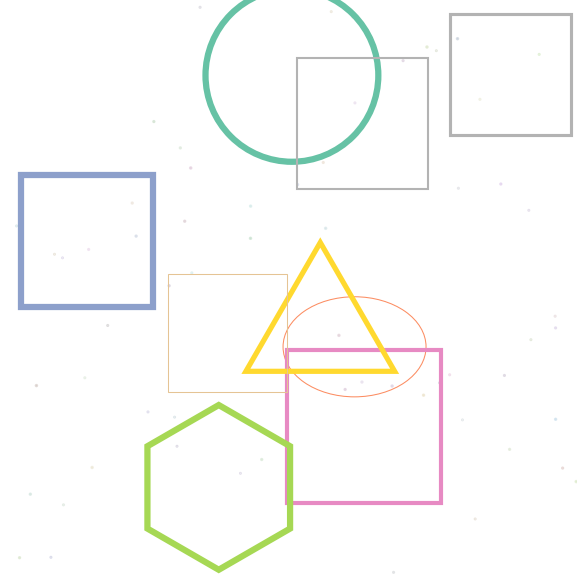[{"shape": "circle", "thickness": 3, "radius": 0.75, "center": [0.505, 0.869]}, {"shape": "oval", "thickness": 0.5, "radius": 0.62, "center": [0.614, 0.399]}, {"shape": "square", "thickness": 3, "radius": 0.57, "center": [0.151, 0.582]}, {"shape": "square", "thickness": 2, "radius": 0.67, "center": [0.631, 0.261]}, {"shape": "hexagon", "thickness": 3, "radius": 0.71, "center": [0.379, 0.155]}, {"shape": "triangle", "thickness": 2.5, "radius": 0.74, "center": [0.555, 0.431]}, {"shape": "square", "thickness": 0.5, "radius": 0.51, "center": [0.394, 0.422]}, {"shape": "square", "thickness": 1, "radius": 0.57, "center": [0.628, 0.785]}, {"shape": "square", "thickness": 1.5, "radius": 0.52, "center": [0.884, 0.87]}]